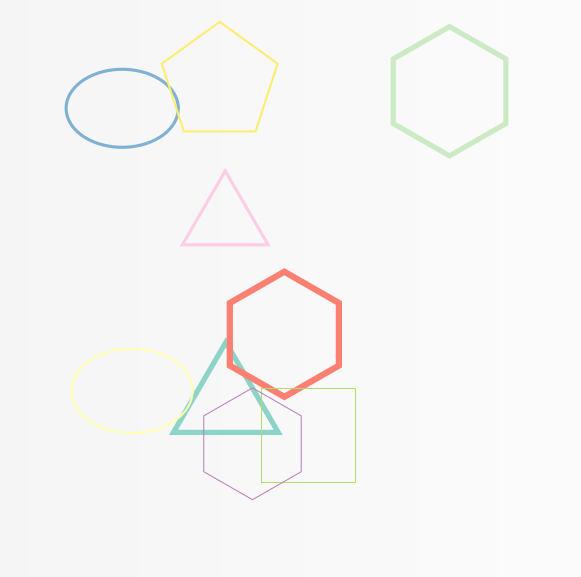[{"shape": "triangle", "thickness": 2.5, "radius": 0.52, "center": [0.389, 0.302]}, {"shape": "oval", "thickness": 1, "radius": 0.52, "center": [0.227, 0.322]}, {"shape": "hexagon", "thickness": 3, "radius": 0.54, "center": [0.489, 0.42]}, {"shape": "oval", "thickness": 1.5, "radius": 0.48, "center": [0.21, 0.812]}, {"shape": "square", "thickness": 0.5, "radius": 0.41, "center": [0.53, 0.246]}, {"shape": "triangle", "thickness": 1.5, "radius": 0.43, "center": [0.388, 0.618]}, {"shape": "hexagon", "thickness": 0.5, "radius": 0.48, "center": [0.434, 0.231]}, {"shape": "hexagon", "thickness": 2.5, "radius": 0.56, "center": [0.773, 0.841]}, {"shape": "pentagon", "thickness": 1, "radius": 0.52, "center": [0.378, 0.856]}]